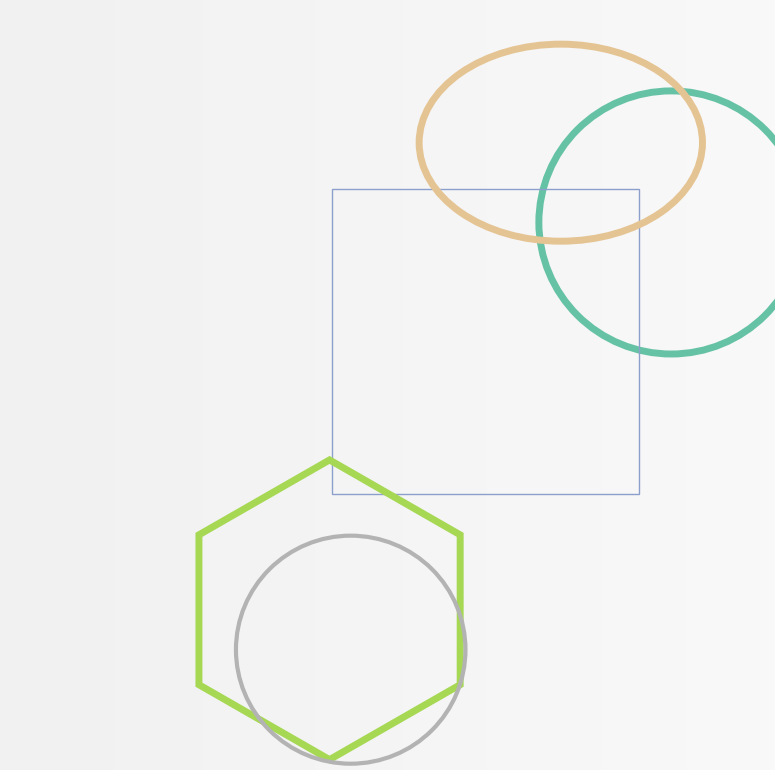[{"shape": "circle", "thickness": 2.5, "radius": 0.85, "center": [0.866, 0.711]}, {"shape": "square", "thickness": 0.5, "radius": 0.99, "center": [0.627, 0.557]}, {"shape": "hexagon", "thickness": 2.5, "radius": 0.97, "center": [0.425, 0.208]}, {"shape": "oval", "thickness": 2.5, "radius": 0.91, "center": [0.724, 0.815]}, {"shape": "circle", "thickness": 1.5, "radius": 0.74, "center": [0.453, 0.156]}]